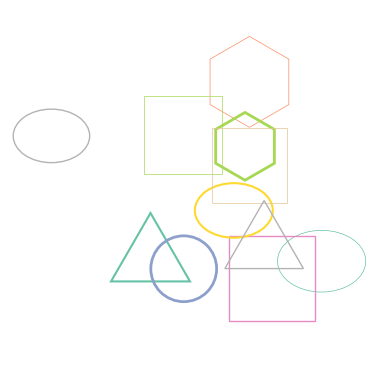[{"shape": "oval", "thickness": 0.5, "radius": 0.57, "center": [0.835, 0.322]}, {"shape": "triangle", "thickness": 1.5, "radius": 0.59, "center": [0.391, 0.328]}, {"shape": "hexagon", "thickness": 0.5, "radius": 0.59, "center": [0.648, 0.787]}, {"shape": "circle", "thickness": 2, "radius": 0.43, "center": [0.477, 0.302]}, {"shape": "square", "thickness": 1, "radius": 0.56, "center": [0.707, 0.277]}, {"shape": "hexagon", "thickness": 2, "radius": 0.44, "center": [0.636, 0.62]}, {"shape": "square", "thickness": 0.5, "radius": 0.51, "center": [0.475, 0.65]}, {"shape": "oval", "thickness": 1.5, "radius": 0.51, "center": [0.607, 0.453]}, {"shape": "square", "thickness": 0.5, "radius": 0.49, "center": [0.648, 0.569]}, {"shape": "triangle", "thickness": 1, "radius": 0.59, "center": [0.686, 0.361]}, {"shape": "oval", "thickness": 1, "radius": 0.5, "center": [0.134, 0.647]}]